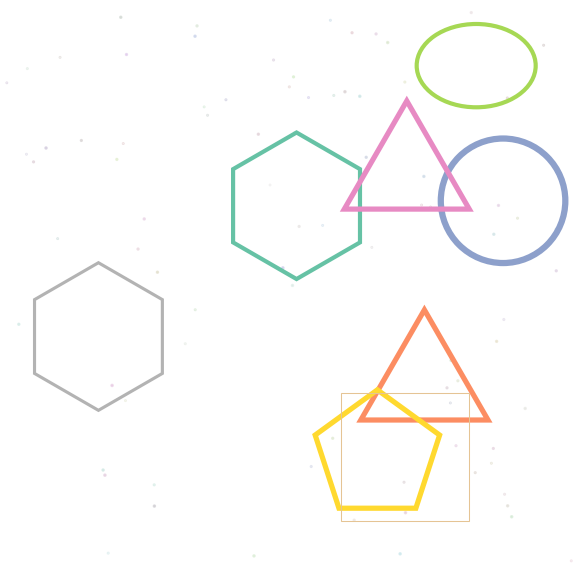[{"shape": "hexagon", "thickness": 2, "radius": 0.63, "center": [0.513, 0.643]}, {"shape": "triangle", "thickness": 2.5, "radius": 0.64, "center": [0.735, 0.335]}, {"shape": "circle", "thickness": 3, "radius": 0.54, "center": [0.871, 0.651]}, {"shape": "triangle", "thickness": 2.5, "radius": 0.62, "center": [0.704, 0.7]}, {"shape": "oval", "thickness": 2, "radius": 0.52, "center": [0.825, 0.885]}, {"shape": "pentagon", "thickness": 2.5, "radius": 0.57, "center": [0.654, 0.211]}, {"shape": "square", "thickness": 0.5, "radius": 0.55, "center": [0.702, 0.208]}, {"shape": "hexagon", "thickness": 1.5, "radius": 0.64, "center": [0.17, 0.416]}]